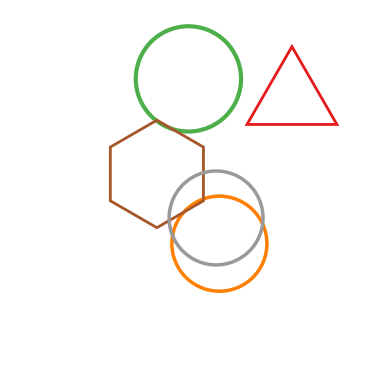[{"shape": "triangle", "thickness": 2, "radius": 0.67, "center": [0.758, 0.744]}, {"shape": "circle", "thickness": 3, "radius": 0.68, "center": [0.489, 0.795]}, {"shape": "circle", "thickness": 2.5, "radius": 0.62, "center": [0.57, 0.367]}, {"shape": "hexagon", "thickness": 2, "radius": 0.7, "center": [0.407, 0.548]}, {"shape": "circle", "thickness": 2.5, "radius": 0.61, "center": [0.561, 0.434]}]